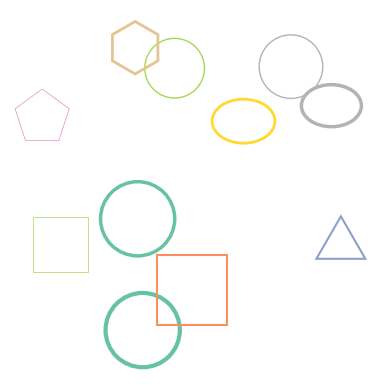[{"shape": "circle", "thickness": 2.5, "radius": 0.48, "center": [0.358, 0.432]}, {"shape": "circle", "thickness": 3, "radius": 0.48, "center": [0.371, 0.143]}, {"shape": "square", "thickness": 1.5, "radius": 0.46, "center": [0.498, 0.246]}, {"shape": "triangle", "thickness": 1.5, "radius": 0.37, "center": [0.885, 0.365]}, {"shape": "pentagon", "thickness": 0.5, "radius": 0.37, "center": [0.109, 0.695]}, {"shape": "circle", "thickness": 1, "radius": 0.39, "center": [0.454, 0.823]}, {"shape": "square", "thickness": 0.5, "radius": 0.35, "center": [0.157, 0.364]}, {"shape": "oval", "thickness": 2, "radius": 0.41, "center": [0.633, 0.685]}, {"shape": "hexagon", "thickness": 2, "radius": 0.34, "center": [0.351, 0.876]}, {"shape": "oval", "thickness": 2.5, "radius": 0.39, "center": [0.861, 0.726]}, {"shape": "circle", "thickness": 1, "radius": 0.41, "center": [0.756, 0.827]}]